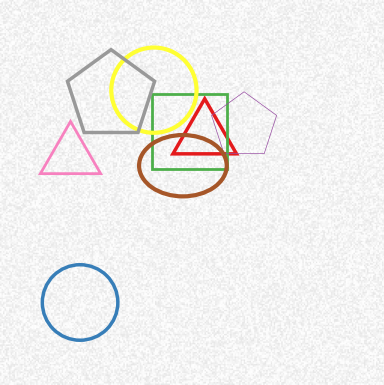[{"shape": "triangle", "thickness": 2.5, "radius": 0.48, "center": [0.532, 0.648]}, {"shape": "circle", "thickness": 2.5, "radius": 0.49, "center": [0.208, 0.214]}, {"shape": "square", "thickness": 2, "radius": 0.49, "center": [0.493, 0.659]}, {"shape": "pentagon", "thickness": 0.5, "radius": 0.44, "center": [0.634, 0.673]}, {"shape": "circle", "thickness": 3, "radius": 0.55, "center": [0.4, 0.766]}, {"shape": "oval", "thickness": 3, "radius": 0.57, "center": [0.475, 0.57]}, {"shape": "triangle", "thickness": 2, "radius": 0.45, "center": [0.183, 0.594]}, {"shape": "pentagon", "thickness": 2.5, "radius": 0.59, "center": [0.288, 0.752]}]